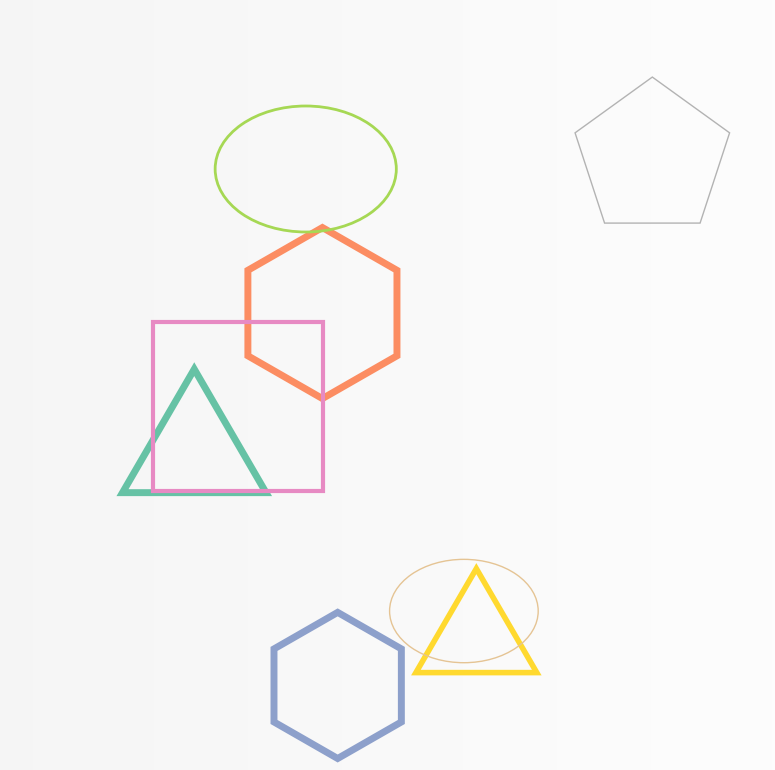[{"shape": "triangle", "thickness": 2.5, "radius": 0.53, "center": [0.251, 0.414]}, {"shape": "hexagon", "thickness": 2.5, "radius": 0.56, "center": [0.416, 0.593]}, {"shape": "hexagon", "thickness": 2.5, "radius": 0.47, "center": [0.436, 0.11]}, {"shape": "square", "thickness": 1.5, "radius": 0.55, "center": [0.307, 0.472]}, {"shape": "oval", "thickness": 1, "radius": 0.58, "center": [0.394, 0.781]}, {"shape": "triangle", "thickness": 2, "radius": 0.45, "center": [0.615, 0.172]}, {"shape": "oval", "thickness": 0.5, "radius": 0.48, "center": [0.599, 0.206]}, {"shape": "pentagon", "thickness": 0.5, "radius": 0.52, "center": [0.842, 0.795]}]